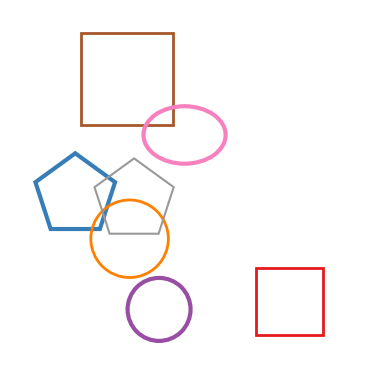[{"shape": "square", "thickness": 2, "radius": 0.44, "center": [0.753, 0.218]}, {"shape": "pentagon", "thickness": 3, "radius": 0.54, "center": [0.195, 0.493]}, {"shape": "circle", "thickness": 3, "radius": 0.41, "center": [0.413, 0.196]}, {"shape": "circle", "thickness": 2, "radius": 0.5, "center": [0.337, 0.38]}, {"shape": "square", "thickness": 2, "radius": 0.6, "center": [0.329, 0.794]}, {"shape": "oval", "thickness": 3, "radius": 0.53, "center": [0.479, 0.649]}, {"shape": "pentagon", "thickness": 1.5, "radius": 0.54, "center": [0.348, 0.48]}]